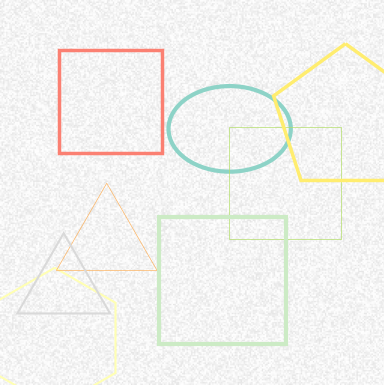[{"shape": "oval", "thickness": 3, "radius": 0.79, "center": [0.597, 0.665]}, {"shape": "hexagon", "thickness": 1.5, "radius": 0.91, "center": [0.142, 0.122]}, {"shape": "square", "thickness": 2.5, "radius": 0.67, "center": [0.287, 0.737]}, {"shape": "triangle", "thickness": 0.5, "radius": 0.76, "center": [0.277, 0.373]}, {"shape": "square", "thickness": 0.5, "radius": 0.73, "center": [0.741, 0.525]}, {"shape": "triangle", "thickness": 1.5, "radius": 0.7, "center": [0.165, 0.255]}, {"shape": "square", "thickness": 3, "radius": 0.82, "center": [0.577, 0.271]}, {"shape": "pentagon", "thickness": 2.5, "radius": 0.98, "center": [0.897, 0.69]}]